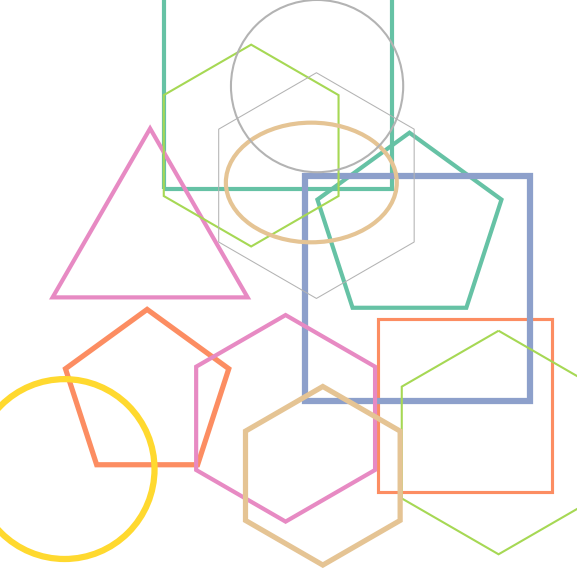[{"shape": "square", "thickness": 2, "radius": 0.99, "center": [0.482, 0.87]}, {"shape": "pentagon", "thickness": 2, "radius": 0.84, "center": [0.709, 0.602]}, {"shape": "square", "thickness": 1.5, "radius": 0.75, "center": [0.805, 0.297]}, {"shape": "pentagon", "thickness": 2.5, "radius": 0.74, "center": [0.255, 0.315]}, {"shape": "square", "thickness": 3, "radius": 0.97, "center": [0.724, 0.5]}, {"shape": "triangle", "thickness": 2, "radius": 0.97, "center": [0.26, 0.582]}, {"shape": "hexagon", "thickness": 2, "radius": 0.89, "center": [0.495, 0.275]}, {"shape": "hexagon", "thickness": 1, "radius": 0.97, "center": [0.863, 0.233]}, {"shape": "hexagon", "thickness": 1, "radius": 0.87, "center": [0.435, 0.747]}, {"shape": "circle", "thickness": 3, "radius": 0.78, "center": [0.112, 0.187]}, {"shape": "hexagon", "thickness": 2.5, "radius": 0.77, "center": [0.559, 0.175]}, {"shape": "oval", "thickness": 2, "radius": 0.74, "center": [0.539, 0.683]}, {"shape": "hexagon", "thickness": 0.5, "radius": 0.98, "center": [0.548, 0.678]}, {"shape": "circle", "thickness": 1, "radius": 0.75, "center": [0.549, 0.85]}]